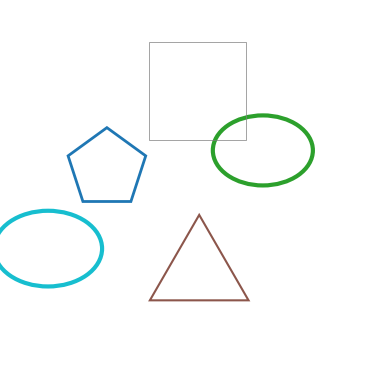[{"shape": "pentagon", "thickness": 2, "radius": 0.53, "center": [0.278, 0.562]}, {"shape": "oval", "thickness": 3, "radius": 0.65, "center": [0.683, 0.609]}, {"shape": "triangle", "thickness": 1.5, "radius": 0.74, "center": [0.517, 0.294]}, {"shape": "square", "thickness": 0.5, "radius": 0.64, "center": [0.513, 0.764]}, {"shape": "oval", "thickness": 3, "radius": 0.7, "center": [0.125, 0.354]}]